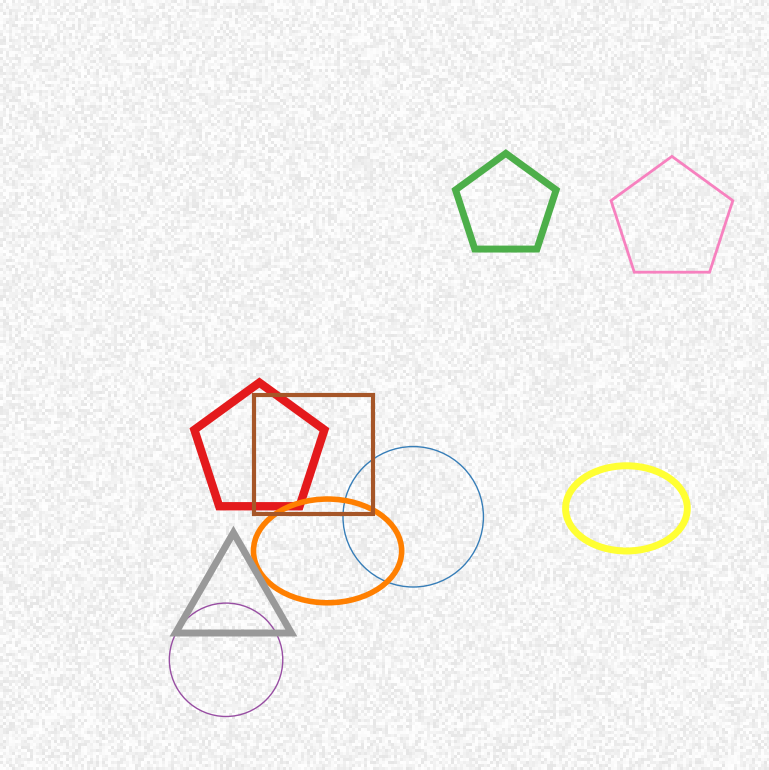[{"shape": "pentagon", "thickness": 3, "radius": 0.44, "center": [0.337, 0.414]}, {"shape": "circle", "thickness": 0.5, "radius": 0.46, "center": [0.537, 0.329]}, {"shape": "pentagon", "thickness": 2.5, "radius": 0.34, "center": [0.657, 0.732]}, {"shape": "circle", "thickness": 0.5, "radius": 0.37, "center": [0.294, 0.143]}, {"shape": "oval", "thickness": 2, "radius": 0.48, "center": [0.425, 0.285]}, {"shape": "oval", "thickness": 2.5, "radius": 0.4, "center": [0.814, 0.34]}, {"shape": "square", "thickness": 1.5, "radius": 0.39, "center": [0.407, 0.41]}, {"shape": "pentagon", "thickness": 1, "radius": 0.42, "center": [0.873, 0.714]}, {"shape": "triangle", "thickness": 2.5, "radius": 0.43, "center": [0.303, 0.221]}]